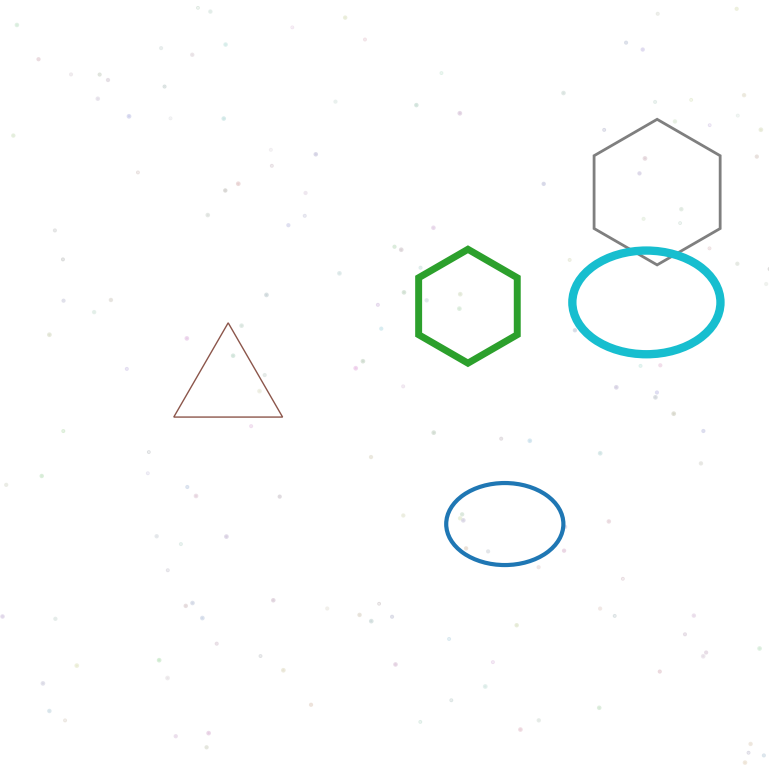[{"shape": "oval", "thickness": 1.5, "radius": 0.38, "center": [0.656, 0.319]}, {"shape": "hexagon", "thickness": 2.5, "radius": 0.37, "center": [0.608, 0.602]}, {"shape": "triangle", "thickness": 0.5, "radius": 0.41, "center": [0.296, 0.499]}, {"shape": "hexagon", "thickness": 1, "radius": 0.47, "center": [0.853, 0.751]}, {"shape": "oval", "thickness": 3, "radius": 0.48, "center": [0.839, 0.607]}]